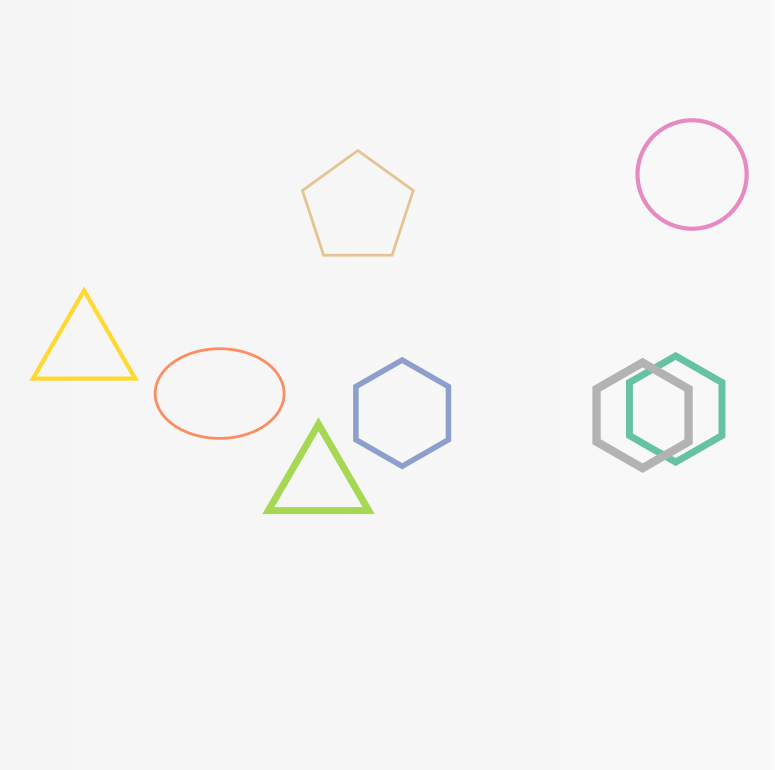[{"shape": "hexagon", "thickness": 2.5, "radius": 0.34, "center": [0.872, 0.469]}, {"shape": "oval", "thickness": 1, "radius": 0.42, "center": [0.283, 0.489]}, {"shape": "hexagon", "thickness": 2, "radius": 0.34, "center": [0.519, 0.463]}, {"shape": "circle", "thickness": 1.5, "radius": 0.35, "center": [0.893, 0.773]}, {"shape": "triangle", "thickness": 2.5, "radius": 0.37, "center": [0.411, 0.374]}, {"shape": "triangle", "thickness": 1.5, "radius": 0.38, "center": [0.108, 0.546]}, {"shape": "pentagon", "thickness": 1, "radius": 0.38, "center": [0.462, 0.729]}, {"shape": "hexagon", "thickness": 3, "radius": 0.34, "center": [0.829, 0.461]}]